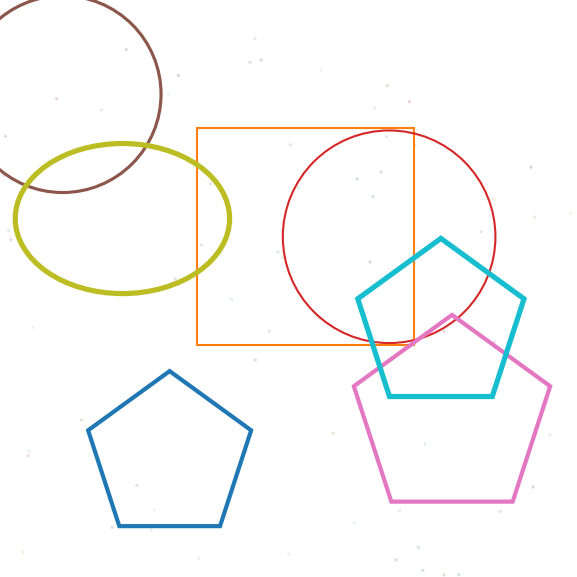[{"shape": "pentagon", "thickness": 2, "radius": 0.74, "center": [0.294, 0.208]}, {"shape": "square", "thickness": 1, "radius": 0.94, "center": [0.53, 0.59]}, {"shape": "circle", "thickness": 1, "radius": 0.92, "center": [0.674, 0.589]}, {"shape": "circle", "thickness": 1.5, "radius": 0.85, "center": [0.109, 0.836]}, {"shape": "pentagon", "thickness": 2, "radius": 0.89, "center": [0.783, 0.275]}, {"shape": "oval", "thickness": 2.5, "radius": 0.93, "center": [0.212, 0.621]}, {"shape": "pentagon", "thickness": 2.5, "radius": 0.76, "center": [0.763, 0.435]}]